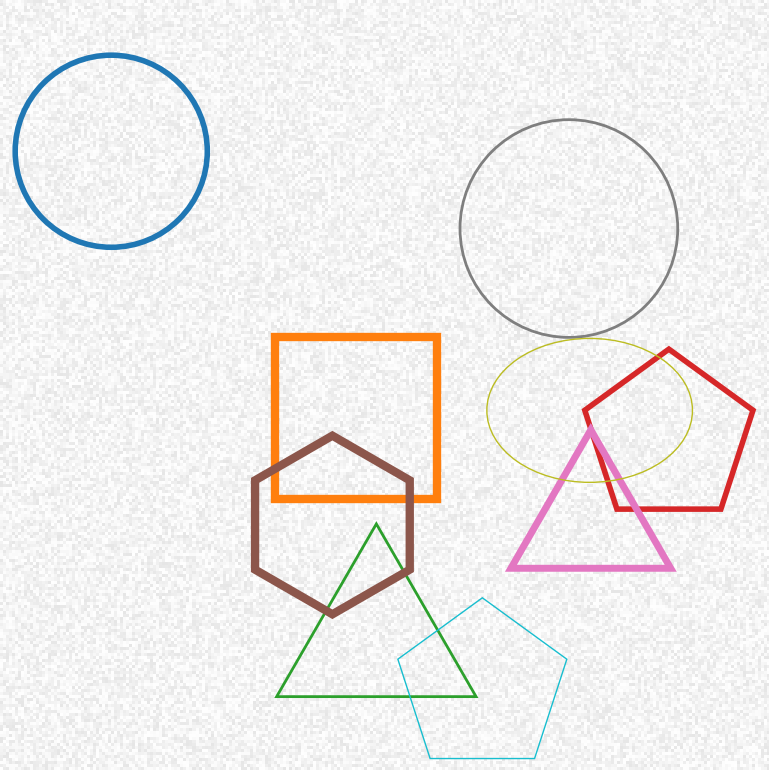[{"shape": "circle", "thickness": 2, "radius": 0.62, "center": [0.144, 0.804]}, {"shape": "square", "thickness": 3, "radius": 0.52, "center": [0.462, 0.457]}, {"shape": "triangle", "thickness": 1, "radius": 0.75, "center": [0.489, 0.17]}, {"shape": "pentagon", "thickness": 2, "radius": 0.57, "center": [0.869, 0.432]}, {"shape": "hexagon", "thickness": 3, "radius": 0.58, "center": [0.432, 0.318]}, {"shape": "triangle", "thickness": 2.5, "radius": 0.6, "center": [0.767, 0.322]}, {"shape": "circle", "thickness": 1, "radius": 0.71, "center": [0.739, 0.703]}, {"shape": "oval", "thickness": 0.5, "radius": 0.67, "center": [0.766, 0.467]}, {"shape": "pentagon", "thickness": 0.5, "radius": 0.58, "center": [0.626, 0.108]}]